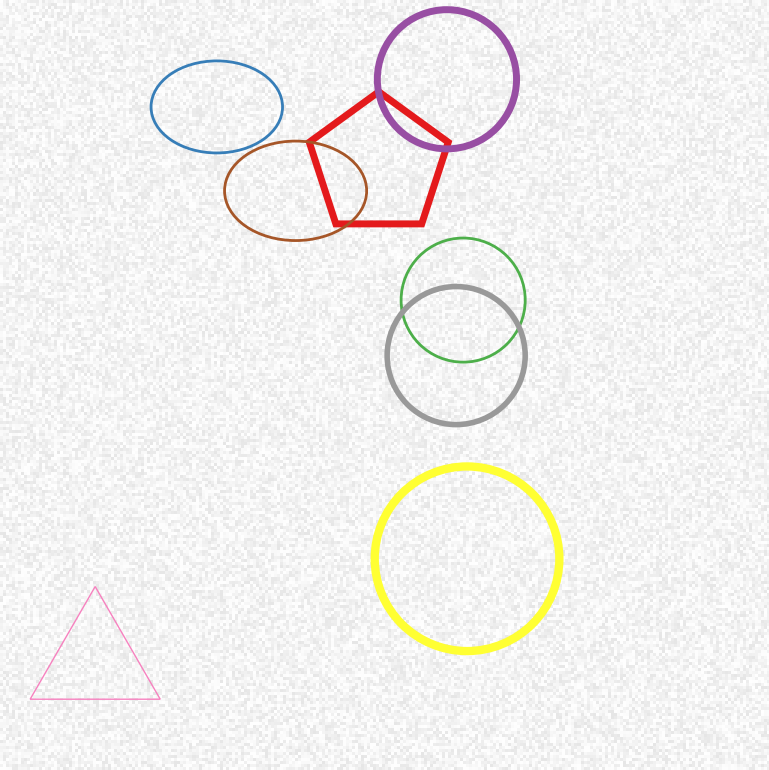[{"shape": "pentagon", "thickness": 2.5, "radius": 0.47, "center": [0.492, 0.786]}, {"shape": "oval", "thickness": 1, "radius": 0.43, "center": [0.282, 0.861]}, {"shape": "circle", "thickness": 1, "radius": 0.4, "center": [0.602, 0.61]}, {"shape": "circle", "thickness": 2.5, "radius": 0.45, "center": [0.58, 0.897]}, {"shape": "circle", "thickness": 3, "radius": 0.6, "center": [0.607, 0.274]}, {"shape": "oval", "thickness": 1, "radius": 0.46, "center": [0.384, 0.752]}, {"shape": "triangle", "thickness": 0.5, "radius": 0.49, "center": [0.124, 0.141]}, {"shape": "circle", "thickness": 2, "radius": 0.45, "center": [0.592, 0.538]}]